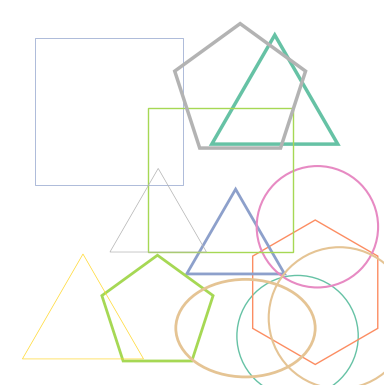[{"shape": "circle", "thickness": 1, "radius": 0.79, "center": [0.773, 0.127]}, {"shape": "triangle", "thickness": 2.5, "radius": 0.94, "center": [0.714, 0.72]}, {"shape": "hexagon", "thickness": 1, "radius": 0.94, "center": [0.819, 0.241]}, {"shape": "square", "thickness": 0.5, "radius": 0.96, "center": [0.282, 0.71]}, {"shape": "triangle", "thickness": 2, "radius": 0.73, "center": [0.612, 0.362]}, {"shape": "circle", "thickness": 1.5, "radius": 0.79, "center": [0.824, 0.411]}, {"shape": "square", "thickness": 1, "radius": 0.94, "center": [0.573, 0.533]}, {"shape": "pentagon", "thickness": 2, "radius": 0.76, "center": [0.409, 0.185]}, {"shape": "triangle", "thickness": 0.5, "radius": 0.91, "center": [0.216, 0.159]}, {"shape": "oval", "thickness": 2, "radius": 0.91, "center": [0.638, 0.148]}, {"shape": "circle", "thickness": 1.5, "radius": 0.92, "center": [0.882, 0.174]}, {"shape": "pentagon", "thickness": 2.5, "radius": 0.89, "center": [0.624, 0.76]}, {"shape": "triangle", "thickness": 0.5, "radius": 0.72, "center": [0.411, 0.418]}]